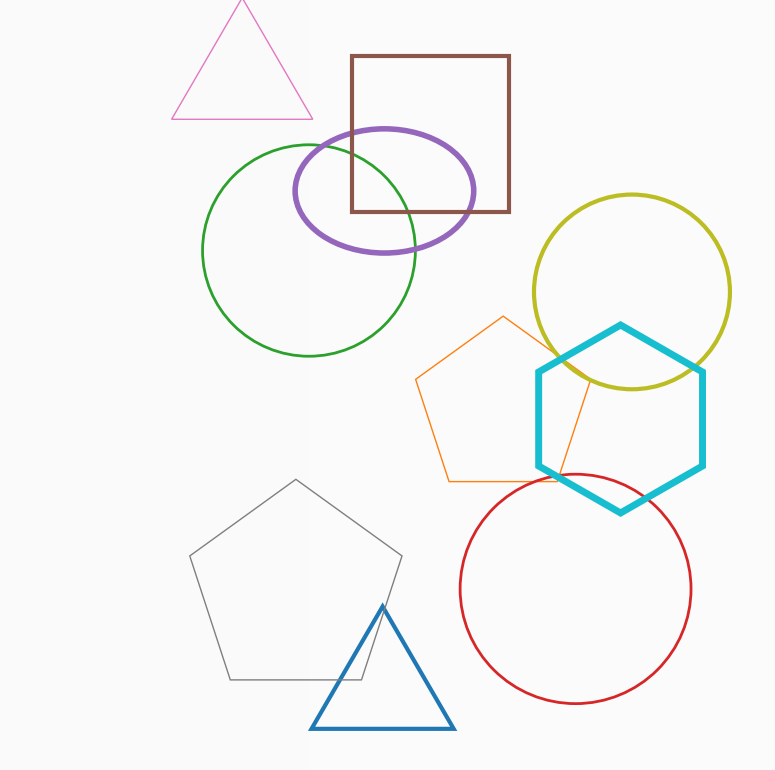[{"shape": "triangle", "thickness": 1.5, "radius": 0.53, "center": [0.494, 0.106]}, {"shape": "pentagon", "thickness": 0.5, "radius": 0.59, "center": [0.649, 0.471]}, {"shape": "circle", "thickness": 1, "radius": 0.69, "center": [0.399, 0.675]}, {"shape": "circle", "thickness": 1, "radius": 0.74, "center": [0.743, 0.235]}, {"shape": "oval", "thickness": 2, "radius": 0.58, "center": [0.496, 0.752]}, {"shape": "square", "thickness": 1.5, "radius": 0.51, "center": [0.556, 0.826]}, {"shape": "triangle", "thickness": 0.5, "radius": 0.53, "center": [0.313, 0.898]}, {"shape": "pentagon", "thickness": 0.5, "radius": 0.72, "center": [0.382, 0.234]}, {"shape": "circle", "thickness": 1.5, "radius": 0.63, "center": [0.815, 0.621]}, {"shape": "hexagon", "thickness": 2.5, "radius": 0.61, "center": [0.801, 0.456]}]